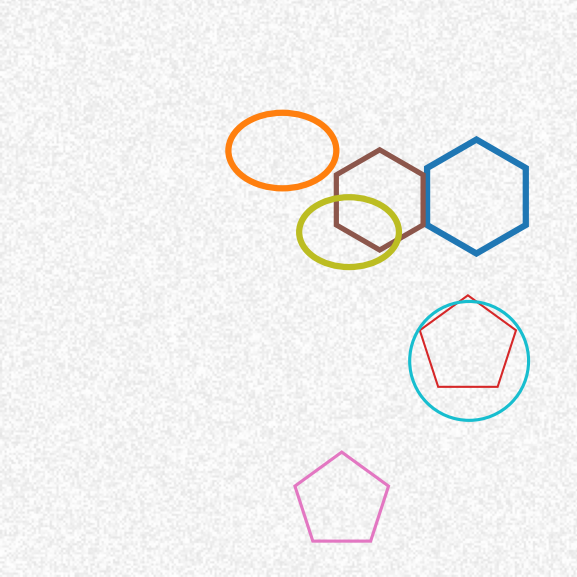[{"shape": "hexagon", "thickness": 3, "radius": 0.49, "center": [0.825, 0.659]}, {"shape": "oval", "thickness": 3, "radius": 0.47, "center": [0.489, 0.738]}, {"shape": "pentagon", "thickness": 1, "radius": 0.44, "center": [0.81, 0.4]}, {"shape": "hexagon", "thickness": 2.5, "radius": 0.43, "center": [0.658, 0.653]}, {"shape": "pentagon", "thickness": 1.5, "radius": 0.43, "center": [0.592, 0.131]}, {"shape": "oval", "thickness": 3, "radius": 0.43, "center": [0.604, 0.597]}, {"shape": "circle", "thickness": 1.5, "radius": 0.51, "center": [0.812, 0.374]}]